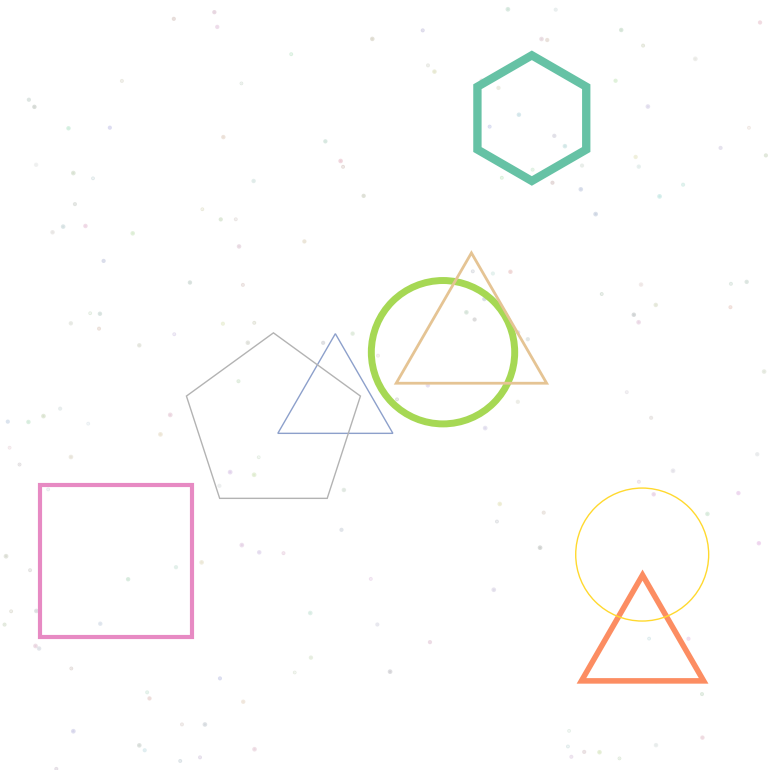[{"shape": "hexagon", "thickness": 3, "radius": 0.41, "center": [0.691, 0.847]}, {"shape": "triangle", "thickness": 2, "radius": 0.46, "center": [0.834, 0.162]}, {"shape": "triangle", "thickness": 0.5, "radius": 0.43, "center": [0.436, 0.48]}, {"shape": "square", "thickness": 1.5, "radius": 0.49, "center": [0.15, 0.271]}, {"shape": "circle", "thickness": 2.5, "radius": 0.47, "center": [0.575, 0.543]}, {"shape": "circle", "thickness": 0.5, "radius": 0.43, "center": [0.834, 0.28]}, {"shape": "triangle", "thickness": 1, "radius": 0.56, "center": [0.612, 0.559]}, {"shape": "pentagon", "thickness": 0.5, "radius": 0.59, "center": [0.355, 0.449]}]